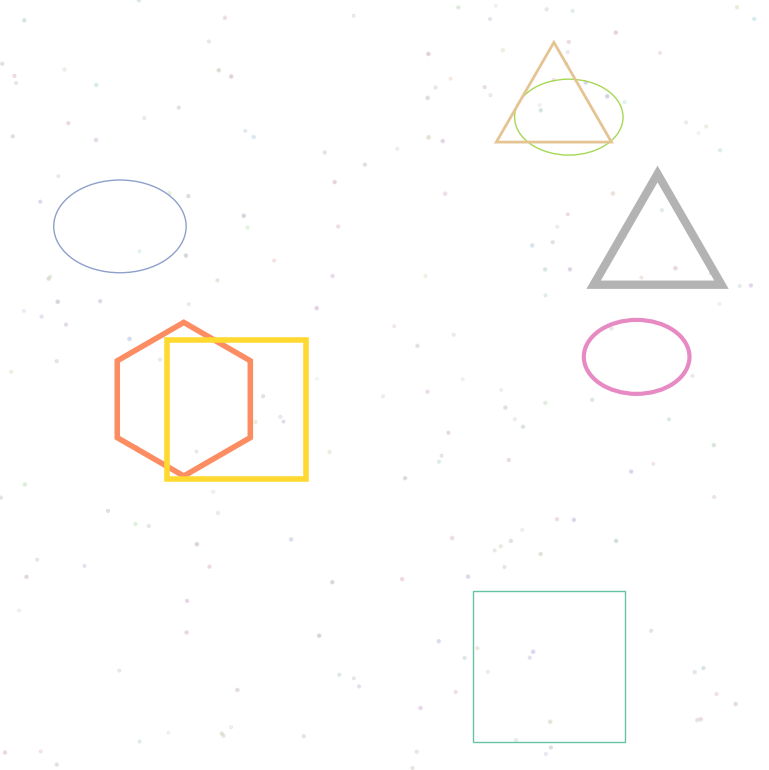[{"shape": "square", "thickness": 0.5, "radius": 0.49, "center": [0.713, 0.134]}, {"shape": "hexagon", "thickness": 2, "radius": 0.5, "center": [0.239, 0.482]}, {"shape": "oval", "thickness": 0.5, "radius": 0.43, "center": [0.156, 0.706]}, {"shape": "oval", "thickness": 1.5, "radius": 0.34, "center": [0.827, 0.537]}, {"shape": "oval", "thickness": 0.5, "radius": 0.35, "center": [0.739, 0.848]}, {"shape": "square", "thickness": 2, "radius": 0.45, "center": [0.307, 0.468]}, {"shape": "triangle", "thickness": 1, "radius": 0.43, "center": [0.719, 0.859]}, {"shape": "triangle", "thickness": 3, "radius": 0.48, "center": [0.854, 0.678]}]